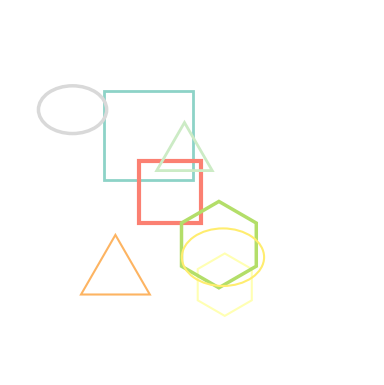[{"shape": "square", "thickness": 2, "radius": 0.58, "center": [0.386, 0.648]}, {"shape": "hexagon", "thickness": 1.5, "radius": 0.41, "center": [0.584, 0.261]}, {"shape": "square", "thickness": 3, "radius": 0.4, "center": [0.442, 0.501]}, {"shape": "triangle", "thickness": 1.5, "radius": 0.52, "center": [0.3, 0.287]}, {"shape": "hexagon", "thickness": 2.5, "radius": 0.56, "center": [0.569, 0.365]}, {"shape": "oval", "thickness": 2.5, "radius": 0.44, "center": [0.188, 0.715]}, {"shape": "triangle", "thickness": 2, "radius": 0.42, "center": [0.479, 0.599]}, {"shape": "oval", "thickness": 1.5, "radius": 0.53, "center": [0.579, 0.332]}]